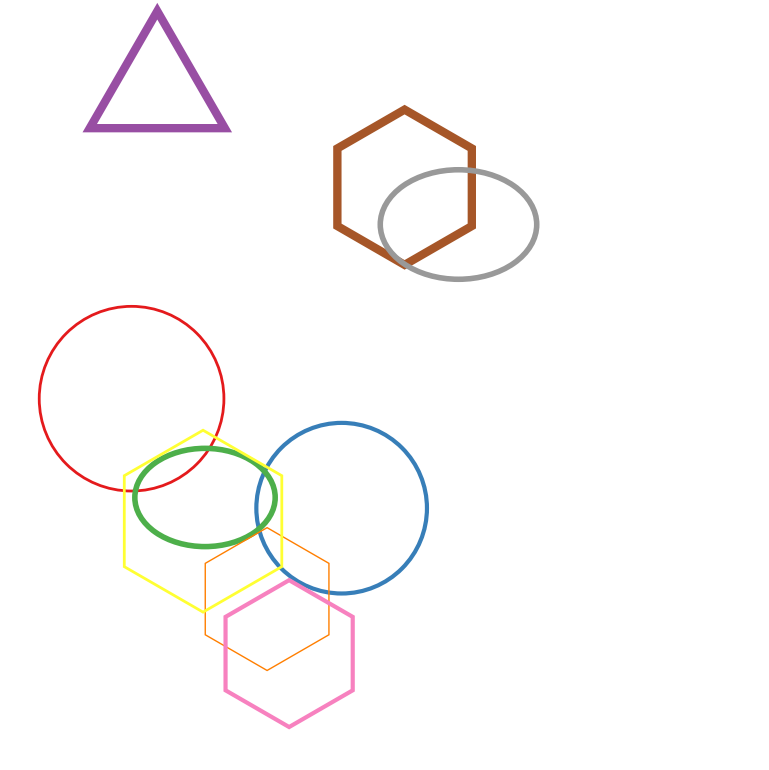[{"shape": "circle", "thickness": 1, "radius": 0.6, "center": [0.171, 0.482]}, {"shape": "circle", "thickness": 1.5, "radius": 0.55, "center": [0.444, 0.34]}, {"shape": "oval", "thickness": 2, "radius": 0.46, "center": [0.266, 0.354]}, {"shape": "triangle", "thickness": 3, "radius": 0.51, "center": [0.204, 0.884]}, {"shape": "hexagon", "thickness": 0.5, "radius": 0.46, "center": [0.347, 0.222]}, {"shape": "hexagon", "thickness": 1, "radius": 0.59, "center": [0.264, 0.323]}, {"shape": "hexagon", "thickness": 3, "radius": 0.5, "center": [0.525, 0.757]}, {"shape": "hexagon", "thickness": 1.5, "radius": 0.48, "center": [0.375, 0.151]}, {"shape": "oval", "thickness": 2, "radius": 0.51, "center": [0.595, 0.708]}]